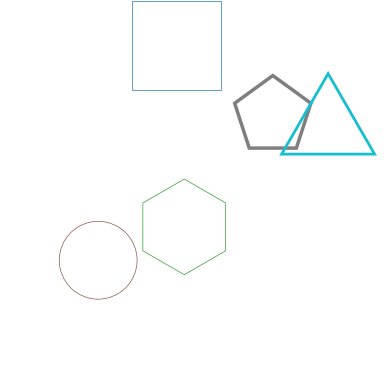[{"shape": "square", "thickness": 0.5, "radius": 0.58, "center": [0.459, 0.882]}, {"shape": "hexagon", "thickness": 0.5, "radius": 0.62, "center": [0.479, 0.411]}, {"shape": "circle", "thickness": 0.5, "radius": 0.51, "center": [0.255, 0.324]}, {"shape": "pentagon", "thickness": 2.5, "radius": 0.52, "center": [0.709, 0.7]}, {"shape": "triangle", "thickness": 2, "radius": 0.7, "center": [0.852, 0.669]}]